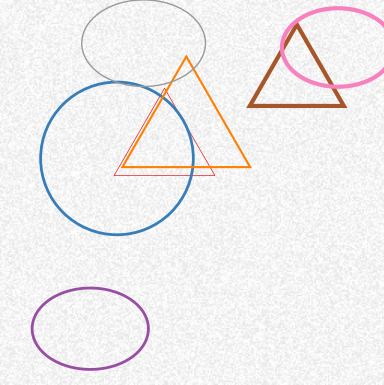[{"shape": "triangle", "thickness": 0.5, "radius": 0.76, "center": [0.427, 0.62]}, {"shape": "circle", "thickness": 2, "radius": 0.99, "center": [0.304, 0.589]}, {"shape": "oval", "thickness": 2, "radius": 0.76, "center": [0.234, 0.146]}, {"shape": "triangle", "thickness": 1.5, "radius": 0.96, "center": [0.484, 0.662]}, {"shape": "triangle", "thickness": 3, "radius": 0.71, "center": [0.771, 0.795]}, {"shape": "oval", "thickness": 3, "radius": 0.73, "center": [0.878, 0.877]}, {"shape": "oval", "thickness": 1, "radius": 0.8, "center": [0.373, 0.888]}]